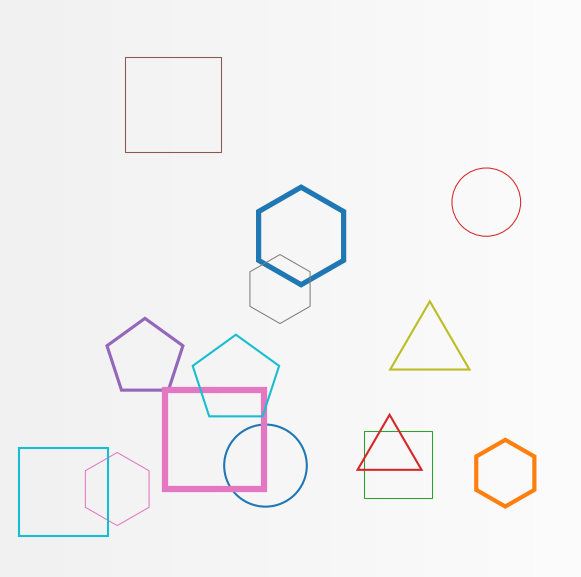[{"shape": "hexagon", "thickness": 2.5, "radius": 0.42, "center": [0.518, 0.591]}, {"shape": "circle", "thickness": 1, "radius": 0.36, "center": [0.457, 0.193]}, {"shape": "hexagon", "thickness": 2, "radius": 0.29, "center": [0.869, 0.18]}, {"shape": "square", "thickness": 0.5, "radius": 0.29, "center": [0.684, 0.195]}, {"shape": "circle", "thickness": 0.5, "radius": 0.3, "center": [0.837, 0.649]}, {"shape": "triangle", "thickness": 1, "radius": 0.32, "center": [0.67, 0.217]}, {"shape": "pentagon", "thickness": 1.5, "radius": 0.34, "center": [0.249, 0.379]}, {"shape": "square", "thickness": 0.5, "radius": 0.41, "center": [0.298, 0.818]}, {"shape": "hexagon", "thickness": 0.5, "radius": 0.32, "center": [0.202, 0.152]}, {"shape": "square", "thickness": 3, "radius": 0.43, "center": [0.369, 0.239]}, {"shape": "hexagon", "thickness": 0.5, "radius": 0.3, "center": [0.482, 0.499]}, {"shape": "triangle", "thickness": 1, "radius": 0.39, "center": [0.739, 0.399]}, {"shape": "pentagon", "thickness": 1, "radius": 0.39, "center": [0.406, 0.341]}, {"shape": "square", "thickness": 1, "radius": 0.38, "center": [0.11, 0.148]}]